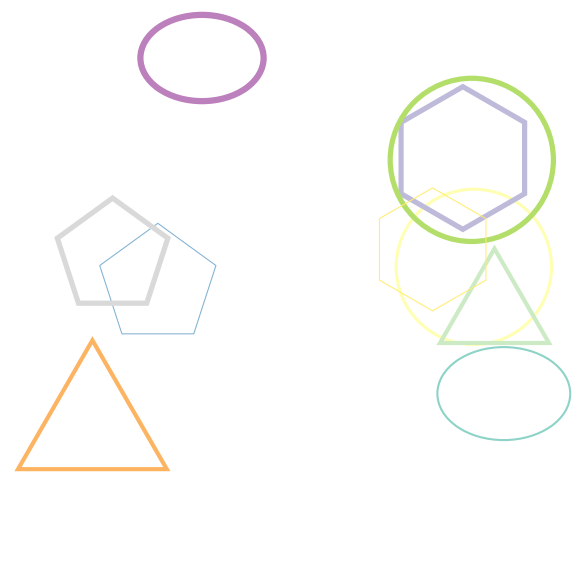[{"shape": "oval", "thickness": 1, "radius": 0.58, "center": [0.872, 0.318]}, {"shape": "circle", "thickness": 1.5, "radius": 0.67, "center": [0.82, 0.537]}, {"shape": "hexagon", "thickness": 2.5, "radius": 0.62, "center": [0.801, 0.726]}, {"shape": "pentagon", "thickness": 0.5, "radius": 0.53, "center": [0.273, 0.507]}, {"shape": "triangle", "thickness": 2, "radius": 0.74, "center": [0.16, 0.261]}, {"shape": "circle", "thickness": 2.5, "radius": 0.71, "center": [0.817, 0.722]}, {"shape": "pentagon", "thickness": 2.5, "radius": 0.5, "center": [0.195, 0.556]}, {"shape": "oval", "thickness": 3, "radius": 0.53, "center": [0.35, 0.899]}, {"shape": "triangle", "thickness": 2, "radius": 0.54, "center": [0.856, 0.46]}, {"shape": "hexagon", "thickness": 0.5, "radius": 0.53, "center": [0.749, 0.567]}]